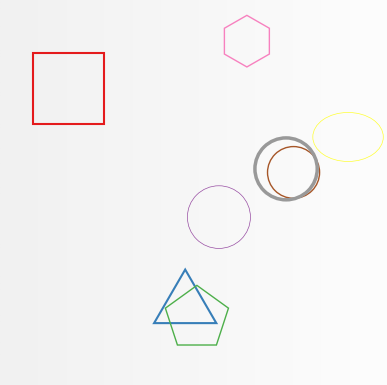[{"shape": "square", "thickness": 1.5, "radius": 0.46, "center": [0.177, 0.77]}, {"shape": "triangle", "thickness": 1.5, "radius": 0.46, "center": [0.478, 0.207]}, {"shape": "pentagon", "thickness": 1, "radius": 0.43, "center": [0.508, 0.173]}, {"shape": "circle", "thickness": 0.5, "radius": 0.41, "center": [0.565, 0.436]}, {"shape": "oval", "thickness": 0.5, "radius": 0.45, "center": [0.898, 0.644]}, {"shape": "circle", "thickness": 1, "radius": 0.34, "center": [0.758, 0.552]}, {"shape": "hexagon", "thickness": 1, "radius": 0.34, "center": [0.637, 0.893]}, {"shape": "circle", "thickness": 2.5, "radius": 0.4, "center": [0.738, 0.561]}]